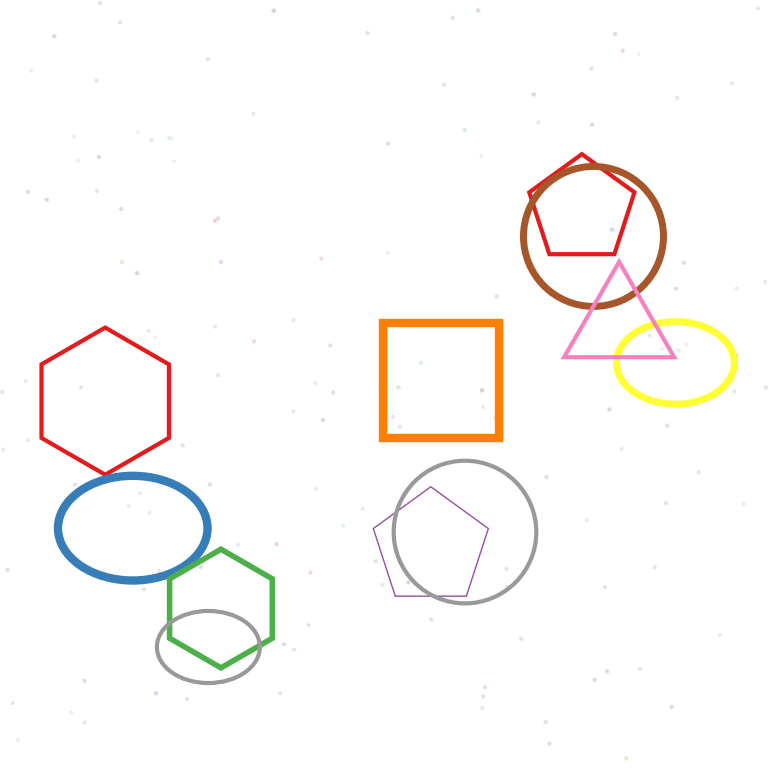[{"shape": "pentagon", "thickness": 1.5, "radius": 0.36, "center": [0.756, 0.728]}, {"shape": "hexagon", "thickness": 1.5, "radius": 0.48, "center": [0.137, 0.479]}, {"shape": "oval", "thickness": 3, "radius": 0.49, "center": [0.172, 0.314]}, {"shape": "hexagon", "thickness": 2, "radius": 0.39, "center": [0.287, 0.21]}, {"shape": "pentagon", "thickness": 0.5, "radius": 0.39, "center": [0.56, 0.289]}, {"shape": "square", "thickness": 3, "radius": 0.37, "center": [0.573, 0.506]}, {"shape": "oval", "thickness": 2.5, "radius": 0.38, "center": [0.877, 0.529]}, {"shape": "circle", "thickness": 2.5, "radius": 0.45, "center": [0.771, 0.693]}, {"shape": "triangle", "thickness": 1.5, "radius": 0.41, "center": [0.804, 0.577]}, {"shape": "oval", "thickness": 1.5, "radius": 0.33, "center": [0.271, 0.16]}, {"shape": "circle", "thickness": 1.5, "radius": 0.46, "center": [0.604, 0.309]}]